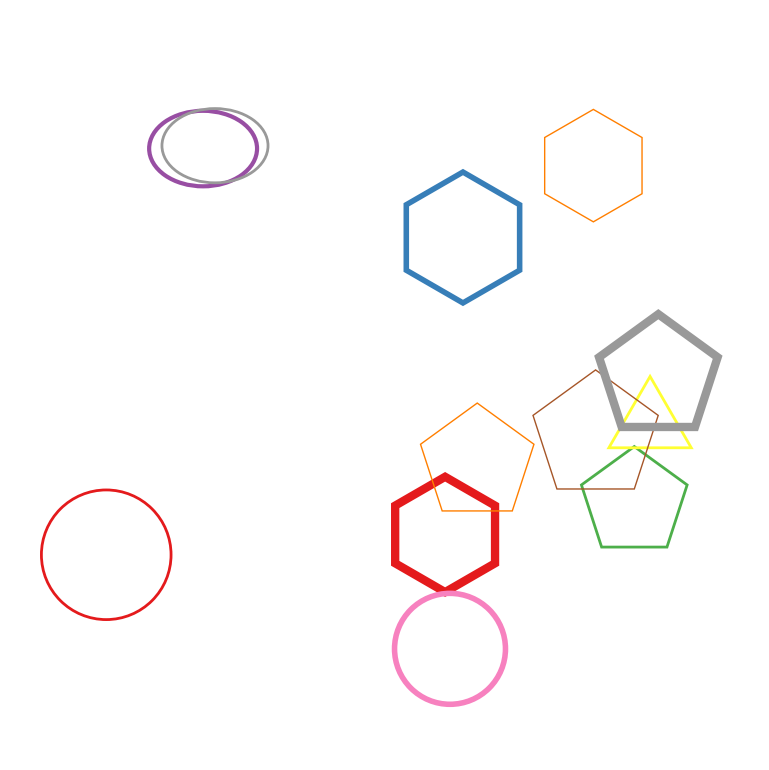[{"shape": "hexagon", "thickness": 3, "radius": 0.37, "center": [0.578, 0.306]}, {"shape": "circle", "thickness": 1, "radius": 0.42, "center": [0.138, 0.28]}, {"shape": "hexagon", "thickness": 2, "radius": 0.42, "center": [0.601, 0.692]}, {"shape": "pentagon", "thickness": 1, "radius": 0.36, "center": [0.824, 0.348]}, {"shape": "oval", "thickness": 1.5, "radius": 0.35, "center": [0.264, 0.807]}, {"shape": "hexagon", "thickness": 0.5, "radius": 0.37, "center": [0.771, 0.785]}, {"shape": "pentagon", "thickness": 0.5, "radius": 0.39, "center": [0.62, 0.399]}, {"shape": "triangle", "thickness": 1, "radius": 0.31, "center": [0.844, 0.449]}, {"shape": "pentagon", "thickness": 0.5, "radius": 0.43, "center": [0.774, 0.434]}, {"shape": "circle", "thickness": 2, "radius": 0.36, "center": [0.584, 0.157]}, {"shape": "oval", "thickness": 1, "radius": 0.34, "center": [0.279, 0.811]}, {"shape": "pentagon", "thickness": 3, "radius": 0.4, "center": [0.855, 0.511]}]